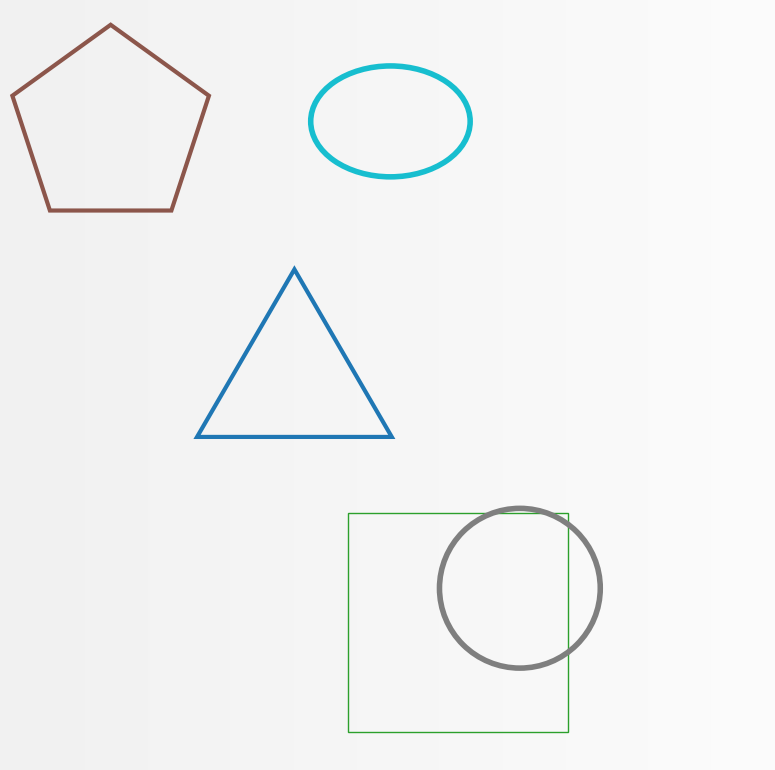[{"shape": "triangle", "thickness": 1.5, "radius": 0.73, "center": [0.38, 0.505]}, {"shape": "square", "thickness": 0.5, "radius": 0.71, "center": [0.591, 0.191]}, {"shape": "pentagon", "thickness": 1.5, "radius": 0.67, "center": [0.143, 0.834]}, {"shape": "circle", "thickness": 2, "radius": 0.52, "center": [0.671, 0.236]}, {"shape": "oval", "thickness": 2, "radius": 0.51, "center": [0.504, 0.842]}]